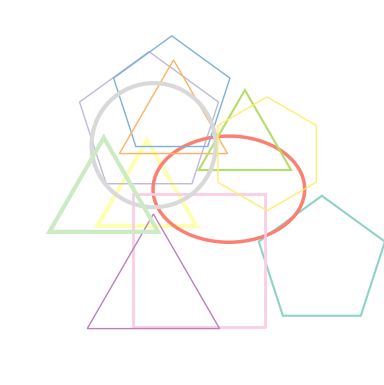[{"shape": "pentagon", "thickness": 1.5, "radius": 0.86, "center": [0.836, 0.319]}, {"shape": "triangle", "thickness": 3, "radius": 0.74, "center": [0.382, 0.488]}, {"shape": "pentagon", "thickness": 1, "radius": 0.95, "center": [0.387, 0.676]}, {"shape": "oval", "thickness": 2.5, "radius": 0.98, "center": [0.594, 0.509]}, {"shape": "pentagon", "thickness": 1, "radius": 0.79, "center": [0.446, 0.748]}, {"shape": "triangle", "thickness": 1, "radius": 0.81, "center": [0.451, 0.682]}, {"shape": "triangle", "thickness": 1.5, "radius": 0.69, "center": [0.636, 0.628]}, {"shape": "square", "thickness": 2, "radius": 0.86, "center": [0.517, 0.323]}, {"shape": "circle", "thickness": 3, "radius": 0.81, "center": [0.399, 0.623]}, {"shape": "triangle", "thickness": 1, "radius": 0.99, "center": [0.398, 0.246]}, {"shape": "triangle", "thickness": 3, "radius": 0.82, "center": [0.27, 0.479]}, {"shape": "hexagon", "thickness": 1, "radius": 0.74, "center": [0.694, 0.6]}]